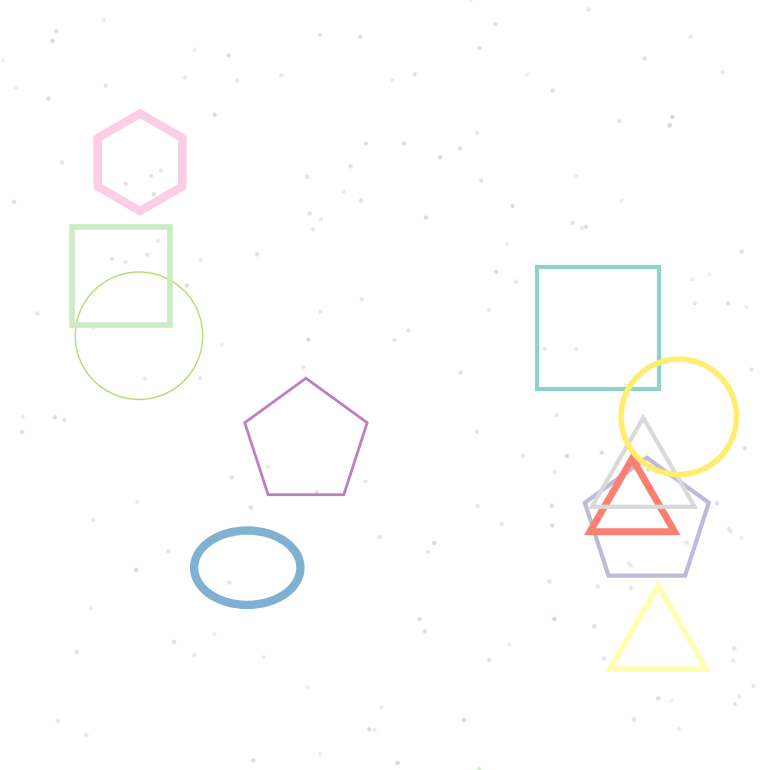[{"shape": "square", "thickness": 1.5, "radius": 0.4, "center": [0.777, 0.574]}, {"shape": "triangle", "thickness": 2, "radius": 0.36, "center": [0.855, 0.167]}, {"shape": "pentagon", "thickness": 1.5, "radius": 0.42, "center": [0.84, 0.321]}, {"shape": "triangle", "thickness": 2.5, "radius": 0.32, "center": [0.821, 0.341]}, {"shape": "oval", "thickness": 3, "radius": 0.35, "center": [0.321, 0.263]}, {"shape": "circle", "thickness": 0.5, "radius": 0.41, "center": [0.18, 0.564]}, {"shape": "hexagon", "thickness": 3, "radius": 0.32, "center": [0.182, 0.789]}, {"shape": "triangle", "thickness": 1.5, "radius": 0.39, "center": [0.835, 0.38]}, {"shape": "pentagon", "thickness": 1, "radius": 0.42, "center": [0.397, 0.425]}, {"shape": "square", "thickness": 2, "radius": 0.32, "center": [0.157, 0.641]}, {"shape": "circle", "thickness": 2, "radius": 0.37, "center": [0.882, 0.459]}]